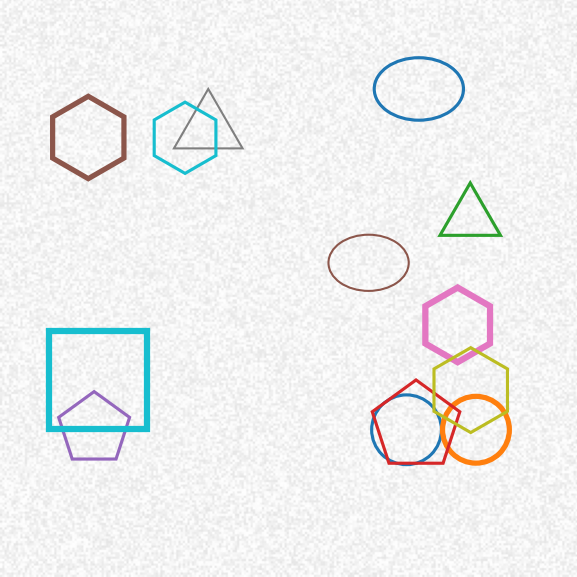[{"shape": "oval", "thickness": 1.5, "radius": 0.39, "center": [0.725, 0.845]}, {"shape": "circle", "thickness": 1.5, "radius": 0.3, "center": [0.704, 0.255]}, {"shape": "circle", "thickness": 2.5, "radius": 0.29, "center": [0.824, 0.255]}, {"shape": "triangle", "thickness": 1.5, "radius": 0.3, "center": [0.814, 0.622]}, {"shape": "pentagon", "thickness": 1.5, "radius": 0.4, "center": [0.72, 0.261]}, {"shape": "pentagon", "thickness": 1.5, "radius": 0.32, "center": [0.163, 0.256]}, {"shape": "hexagon", "thickness": 2.5, "radius": 0.36, "center": [0.153, 0.761]}, {"shape": "oval", "thickness": 1, "radius": 0.35, "center": [0.638, 0.544]}, {"shape": "hexagon", "thickness": 3, "radius": 0.32, "center": [0.793, 0.437]}, {"shape": "triangle", "thickness": 1, "radius": 0.34, "center": [0.361, 0.776]}, {"shape": "hexagon", "thickness": 1.5, "radius": 0.37, "center": [0.815, 0.324]}, {"shape": "hexagon", "thickness": 1.5, "radius": 0.31, "center": [0.32, 0.761]}, {"shape": "square", "thickness": 3, "radius": 0.42, "center": [0.17, 0.342]}]